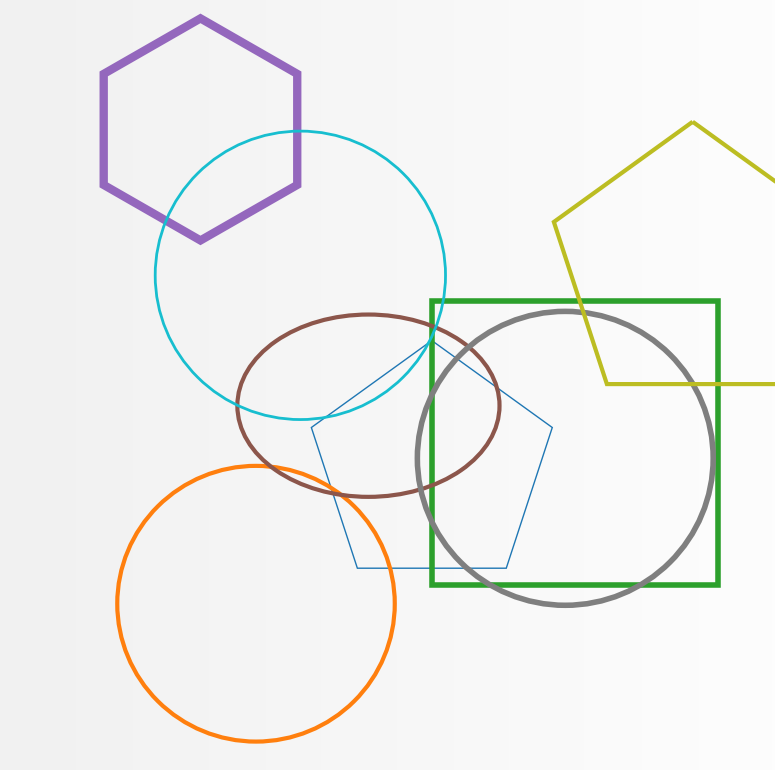[{"shape": "pentagon", "thickness": 0.5, "radius": 0.82, "center": [0.557, 0.394]}, {"shape": "circle", "thickness": 1.5, "radius": 0.9, "center": [0.33, 0.216]}, {"shape": "square", "thickness": 2, "radius": 0.92, "center": [0.742, 0.425]}, {"shape": "hexagon", "thickness": 3, "radius": 0.72, "center": [0.259, 0.832]}, {"shape": "oval", "thickness": 1.5, "radius": 0.85, "center": [0.475, 0.473]}, {"shape": "circle", "thickness": 2, "radius": 0.95, "center": [0.729, 0.405]}, {"shape": "pentagon", "thickness": 1.5, "radius": 0.94, "center": [0.894, 0.654]}, {"shape": "circle", "thickness": 1, "radius": 0.94, "center": [0.388, 0.642]}]